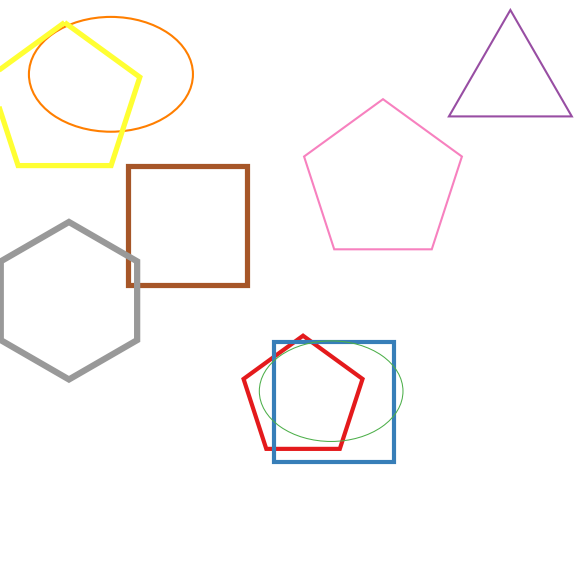[{"shape": "pentagon", "thickness": 2, "radius": 0.54, "center": [0.525, 0.309]}, {"shape": "square", "thickness": 2, "radius": 0.52, "center": [0.579, 0.303]}, {"shape": "oval", "thickness": 0.5, "radius": 0.62, "center": [0.573, 0.322]}, {"shape": "triangle", "thickness": 1, "radius": 0.61, "center": [0.884, 0.859]}, {"shape": "oval", "thickness": 1, "radius": 0.71, "center": [0.192, 0.87]}, {"shape": "pentagon", "thickness": 2.5, "radius": 0.68, "center": [0.112, 0.823]}, {"shape": "square", "thickness": 2.5, "radius": 0.51, "center": [0.325, 0.608]}, {"shape": "pentagon", "thickness": 1, "radius": 0.72, "center": [0.663, 0.684]}, {"shape": "hexagon", "thickness": 3, "radius": 0.68, "center": [0.119, 0.478]}]